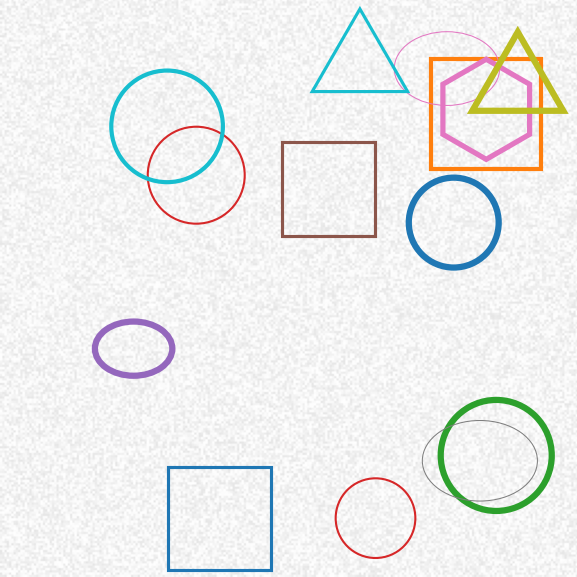[{"shape": "circle", "thickness": 3, "radius": 0.39, "center": [0.786, 0.614]}, {"shape": "square", "thickness": 1.5, "radius": 0.45, "center": [0.379, 0.101]}, {"shape": "square", "thickness": 2, "radius": 0.48, "center": [0.841, 0.802]}, {"shape": "circle", "thickness": 3, "radius": 0.48, "center": [0.859, 0.21]}, {"shape": "circle", "thickness": 1, "radius": 0.34, "center": [0.65, 0.102]}, {"shape": "circle", "thickness": 1, "radius": 0.42, "center": [0.34, 0.696]}, {"shape": "oval", "thickness": 3, "radius": 0.34, "center": [0.231, 0.395]}, {"shape": "square", "thickness": 1.5, "radius": 0.41, "center": [0.569, 0.672]}, {"shape": "hexagon", "thickness": 2.5, "radius": 0.43, "center": [0.842, 0.81]}, {"shape": "oval", "thickness": 0.5, "radius": 0.46, "center": [0.774, 0.88]}, {"shape": "oval", "thickness": 0.5, "radius": 0.5, "center": [0.831, 0.201]}, {"shape": "triangle", "thickness": 3, "radius": 0.45, "center": [0.897, 0.853]}, {"shape": "triangle", "thickness": 1.5, "radius": 0.48, "center": [0.623, 0.888]}, {"shape": "circle", "thickness": 2, "radius": 0.48, "center": [0.289, 0.78]}]